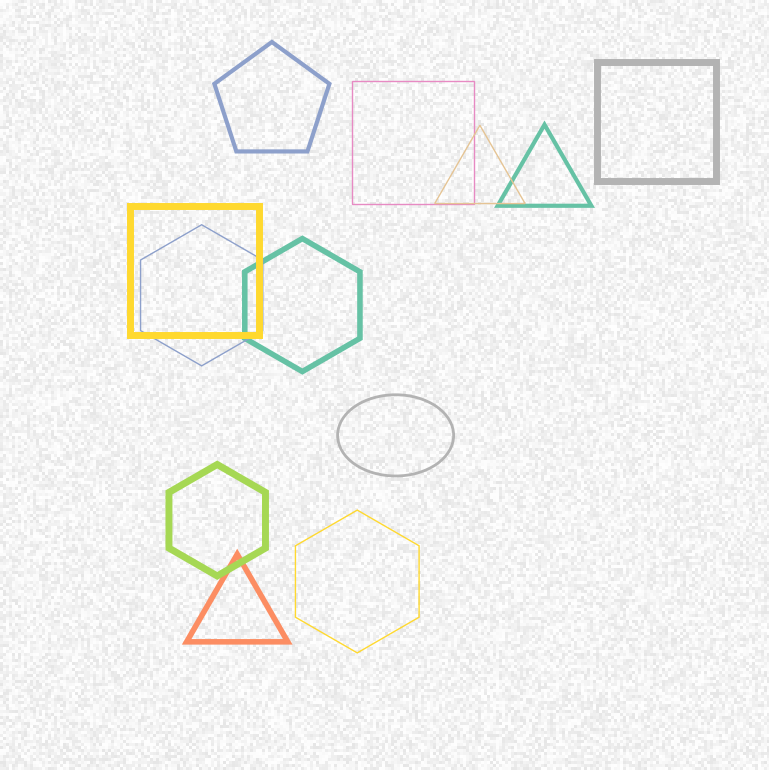[{"shape": "triangle", "thickness": 1.5, "radius": 0.35, "center": [0.707, 0.768]}, {"shape": "hexagon", "thickness": 2, "radius": 0.43, "center": [0.393, 0.604]}, {"shape": "triangle", "thickness": 2, "radius": 0.38, "center": [0.308, 0.204]}, {"shape": "hexagon", "thickness": 0.5, "radius": 0.46, "center": [0.262, 0.616]}, {"shape": "pentagon", "thickness": 1.5, "radius": 0.39, "center": [0.353, 0.867]}, {"shape": "square", "thickness": 0.5, "radius": 0.4, "center": [0.536, 0.815]}, {"shape": "hexagon", "thickness": 2.5, "radius": 0.36, "center": [0.282, 0.324]}, {"shape": "square", "thickness": 2.5, "radius": 0.42, "center": [0.253, 0.649]}, {"shape": "hexagon", "thickness": 0.5, "radius": 0.46, "center": [0.464, 0.245]}, {"shape": "triangle", "thickness": 0.5, "radius": 0.34, "center": [0.623, 0.77]}, {"shape": "square", "thickness": 2.5, "radius": 0.38, "center": [0.852, 0.842]}, {"shape": "oval", "thickness": 1, "radius": 0.38, "center": [0.514, 0.435]}]